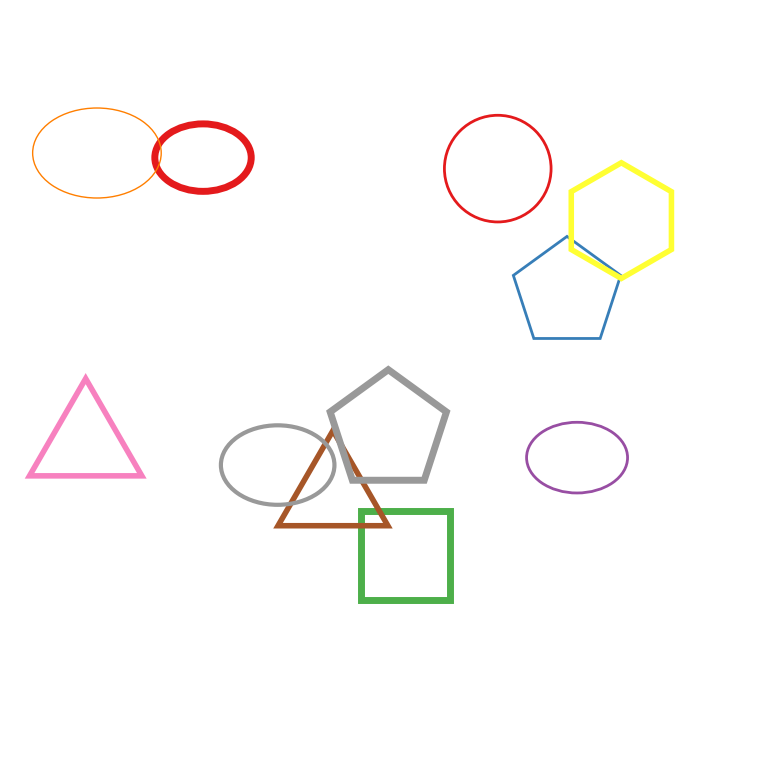[{"shape": "circle", "thickness": 1, "radius": 0.35, "center": [0.646, 0.781]}, {"shape": "oval", "thickness": 2.5, "radius": 0.31, "center": [0.264, 0.795]}, {"shape": "pentagon", "thickness": 1, "radius": 0.37, "center": [0.736, 0.62]}, {"shape": "square", "thickness": 2.5, "radius": 0.29, "center": [0.527, 0.279]}, {"shape": "oval", "thickness": 1, "radius": 0.33, "center": [0.749, 0.406]}, {"shape": "oval", "thickness": 0.5, "radius": 0.42, "center": [0.126, 0.801]}, {"shape": "hexagon", "thickness": 2, "radius": 0.38, "center": [0.807, 0.714]}, {"shape": "triangle", "thickness": 2, "radius": 0.41, "center": [0.432, 0.358]}, {"shape": "triangle", "thickness": 2, "radius": 0.42, "center": [0.111, 0.424]}, {"shape": "oval", "thickness": 1.5, "radius": 0.37, "center": [0.361, 0.396]}, {"shape": "pentagon", "thickness": 2.5, "radius": 0.4, "center": [0.504, 0.441]}]